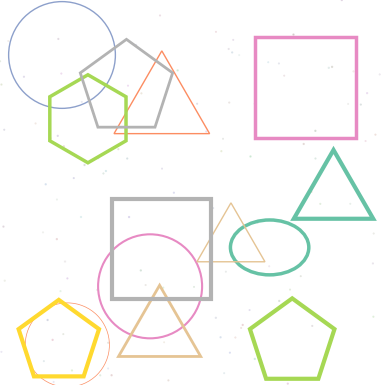[{"shape": "oval", "thickness": 2.5, "radius": 0.51, "center": [0.7, 0.357]}, {"shape": "triangle", "thickness": 3, "radius": 0.6, "center": [0.866, 0.491]}, {"shape": "triangle", "thickness": 1, "radius": 0.72, "center": [0.42, 0.725]}, {"shape": "circle", "thickness": 0.5, "radius": 0.55, "center": [0.175, 0.104]}, {"shape": "circle", "thickness": 1, "radius": 0.69, "center": [0.161, 0.857]}, {"shape": "square", "thickness": 2.5, "radius": 0.66, "center": [0.794, 0.772]}, {"shape": "circle", "thickness": 1.5, "radius": 0.68, "center": [0.39, 0.256]}, {"shape": "hexagon", "thickness": 2.5, "radius": 0.57, "center": [0.228, 0.691]}, {"shape": "pentagon", "thickness": 3, "radius": 0.58, "center": [0.759, 0.11]}, {"shape": "pentagon", "thickness": 3, "radius": 0.55, "center": [0.153, 0.111]}, {"shape": "triangle", "thickness": 1, "radius": 0.51, "center": [0.6, 0.371]}, {"shape": "triangle", "thickness": 2, "radius": 0.62, "center": [0.415, 0.136]}, {"shape": "pentagon", "thickness": 2, "radius": 0.63, "center": [0.328, 0.772]}, {"shape": "square", "thickness": 3, "radius": 0.64, "center": [0.419, 0.353]}]